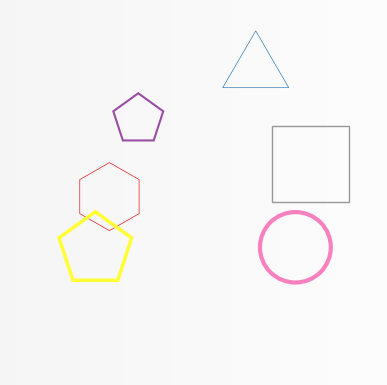[{"shape": "hexagon", "thickness": 0.5, "radius": 0.44, "center": [0.282, 0.489]}, {"shape": "triangle", "thickness": 0.5, "radius": 0.49, "center": [0.66, 0.821]}, {"shape": "pentagon", "thickness": 1.5, "radius": 0.34, "center": [0.357, 0.69]}, {"shape": "pentagon", "thickness": 2.5, "radius": 0.49, "center": [0.246, 0.352]}, {"shape": "circle", "thickness": 3, "radius": 0.46, "center": [0.762, 0.358]}, {"shape": "square", "thickness": 1, "radius": 0.5, "center": [0.801, 0.574]}]